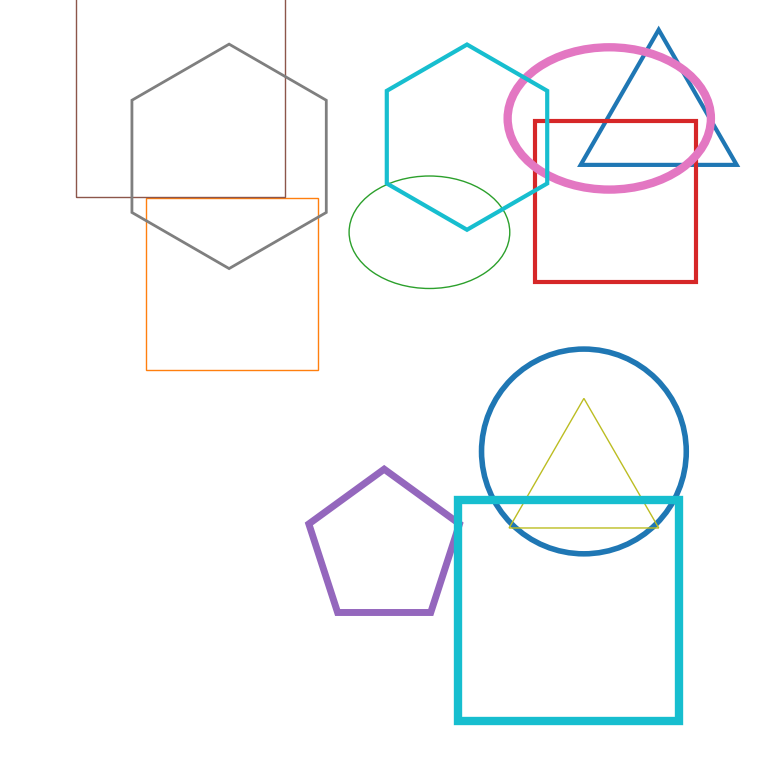[{"shape": "circle", "thickness": 2, "radius": 0.66, "center": [0.758, 0.414]}, {"shape": "triangle", "thickness": 1.5, "radius": 0.58, "center": [0.855, 0.844]}, {"shape": "square", "thickness": 0.5, "radius": 0.56, "center": [0.301, 0.631]}, {"shape": "oval", "thickness": 0.5, "radius": 0.52, "center": [0.558, 0.698]}, {"shape": "square", "thickness": 1.5, "radius": 0.52, "center": [0.8, 0.739]}, {"shape": "pentagon", "thickness": 2.5, "radius": 0.51, "center": [0.499, 0.288]}, {"shape": "square", "thickness": 0.5, "radius": 0.68, "center": [0.234, 0.879]}, {"shape": "oval", "thickness": 3, "radius": 0.66, "center": [0.791, 0.846]}, {"shape": "hexagon", "thickness": 1, "radius": 0.73, "center": [0.298, 0.797]}, {"shape": "triangle", "thickness": 0.5, "radius": 0.56, "center": [0.758, 0.37]}, {"shape": "square", "thickness": 3, "radius": 0.72, "center": [0.738, 0.207]}, {"shape": "hexagon", "thickness": 1.5, "radius": 0.6, "center": [0.606, 0.822]}]